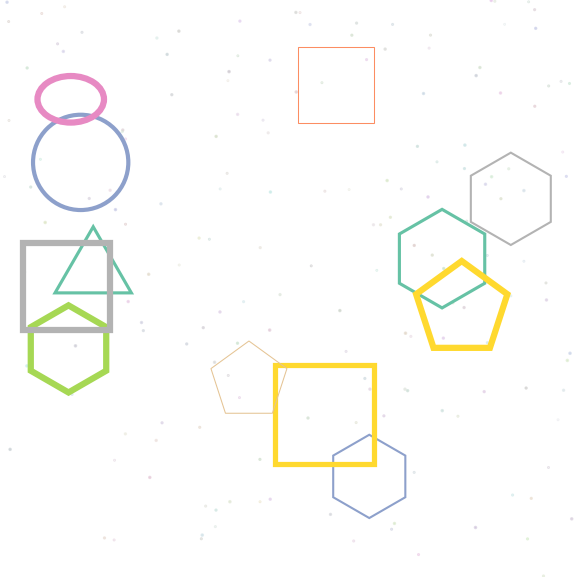[{"shape": "triangle", "thickness": 1.5, "radius": 0.38, "center": [0.161, 0.53]}, {"shape": "hexagon", "thickness": 1.5, "radius": 0.43, "center": [0.765, 0.551]}, {"shape": "square", "thickness": 0.5, "radius": 0.33, "center": [0.582, 0.852]}, {"shape": "hexagon", "thickness": 1, "radius": 0.36, "center": [0.639, 0.174]}, {"shape": "circle", "thickness": 2, "radius": 0.41, "center": [0.14, 0.718]}, {"shape": "oval", "thickness": 3, "radius": 0.29, "center": [0.122, 0.827]}, {"shape": "hexagon", "thickness": 3, "radius": 0.38, "center": [0.119, 0.395]}, {"shape": "pentagon", "thickness": 3, "radius": 0.42, "center": [0.8, 0.464]}, {"shape": "square", "thickness": 2.5, "radius": 0.43, "center": [0.562, 0.281]}, {"shape": "pentagon", "thickness": 0.5, "radius": 0.35, "center": [0.431, 0.339]}, {"shape": "hexagon", "thickness": 1, "radius": 0.4, "center": [0.885, 0.655]}, {"shape": "square", "thickness": 3, "radius": 0.38, "center": [0.115, 0.503]}]